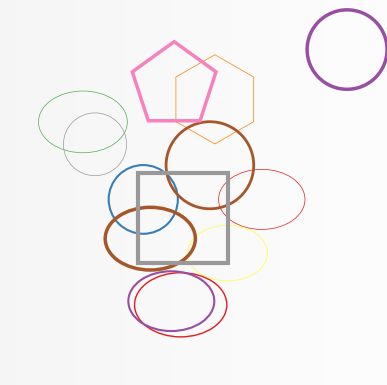[{"shape": "oval", "thickness": 0.5, "radius": 0.56, "center": [0.676, 0.482]}, {"shape": "oval", "thickness": 1, "radius": 0.6, "center": [0.466, 0.208]}, {"shape": "circle", "thickness": 1.5, "radius": 0.45, "center": [0.37, 0.482]}, {"shape": "oval", "thickness": 0.5, "radius": 0.57, "center": [0.214, 0.683]}, {"shape": "oval", "thickness": 1.5, "radius": 0.55, "center": [0.442, 0.218]}, {"shape": "circle", "thickness": 2.5, "radius": 0.52, "center": [0.896, 0.871]}, {"shape": "hexagon", "thickness": 0.5, "radius": 0.58, "center": [0.554, 0.742]}, {"shape": "oval", "thickness": 0.5, "radius": 0.52, "center": [0.587, 0.343]}, {"shape": "oval", "thickness": 2.5, "radius": 0.58, "center": [0.388, 0.38]}, {"shape": "circle", "thickness": 2, "radius": 0.57, "center": [0.542, 0.571]}, {"shape": "pentagon", "thickness": 2.5, "radius": 0.57, "center": [0.449, 0.778]}, {"shape": "circle", "thickness": 0.5, "radius": 0.41, "center": [0.245, 0.625]}, {"shape": "square", "thickness": 3, "radius": 0.58, "center": [0.473, 0.433]}]